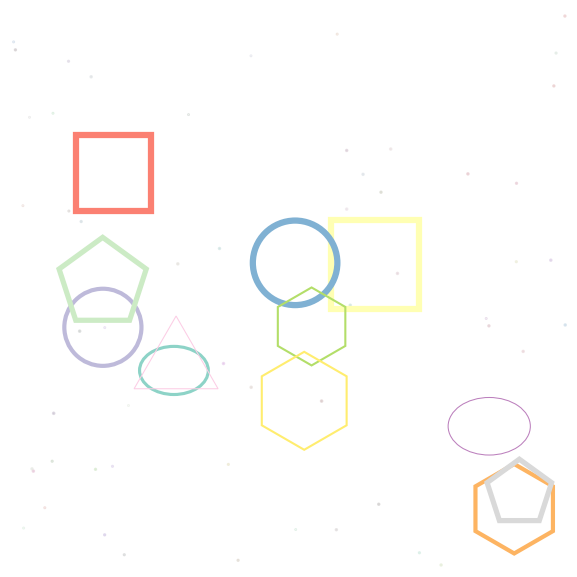[{"shape": "oval", "thickness": 1.5, "radius": 0.3, "center": [0.301, 0.358]}, {"shape": "square", "thickness": 3, "radius": 0.38, "center": [0.649, 0.541]}, {"shape": "circle", "thickness": 2, "radius": 0.33, "center": [0.178, 0.432]}, {"shape": "square", "thickness": 3, "radius": 0.33, "center": [0.197, 0.7]}, {"shape": "circle", "thickness": 3, "radius": 0.37, "center": [0.511, 0.544]}, {"shape": "hexagon", "thickness": 2, "radius": 0.39, "center": [0.89, 0.118]}, {"shape": "hexagon", "thickness": 1, "radius": 0.34, "center": [0.54, 0.434]}, {"shape": "triangle", "thickness": 0.5, "radius": 0.42, "center": [0.305, 0.368]}, {"shape": "pentagon", "thickness": 2.5, "radius": 0.29, "center": [0.899, 0.145]}, {"shape": "oval", "thickness": 0.5, "radius": 0.36, "center": [0.847, 0.261]}, {"shape": "pentagon", "thickness": 2.5, "radius": 0.4, "center": [0.178, 0.509]}, {"shape": "hexagon", "thickness": 1, "radius": 0.42, "center": [0.527, 0.305]}]